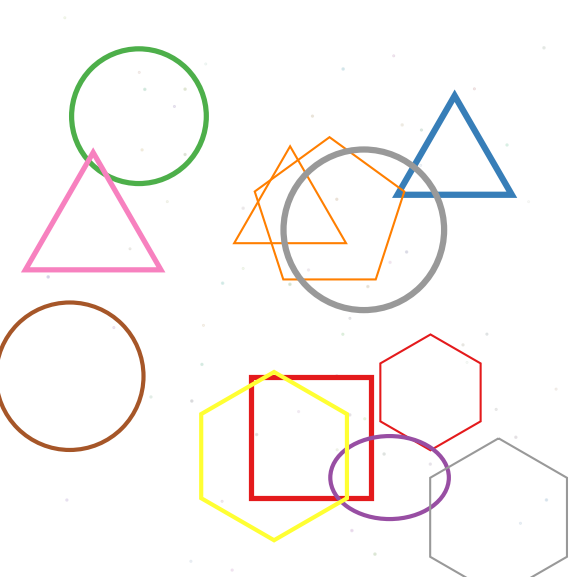[{"shape": "square", "thickness": 2.5, "radius": 0.52, "center": [0.539, 0.242]}, {"shape": "hexagon", "thickness": 1, "radius": 0.5, "center": [0.745, 0.32]}, {"shape": "triangle", "thickness": 3, "radius": 0.57, "center": [0.787, 0.719]}, {"shape": "circle", "thickness": 2.5, "radius": 0.58, "center": [0.241, 0.798]}, {"shape": "oval", "thickness": 2, "radius": 0.51, "center": [0.675, 0.172]}, {"shape": "pentagon", "thickness": 1, "radius": 0.68, "center": [0.571, 0.625]}, {"shape": "triangle", "thickness": 1, "radius": 0.56, "center": [0.502, 0.634]}, {"shape": "hexagon", "thickness": 2, "radius": 0.73, "center": [0.475, 0.209]}, {"shape": "circle", "thickness": 2, "radius": 0.64, "center": [0.121, 0.348]}, {"shape": "triangle", "thickness": 2.5, "radius": 0.68, "center": [0.161, 0.6]}, {"shape": "circle", "thickness": 3, "radius": 0.7, "center": [0.63, 0.601]}, {"shape": "hexagon", "thickness": 1, "radius": 0.68, "center": [0.863, 0.103]}]